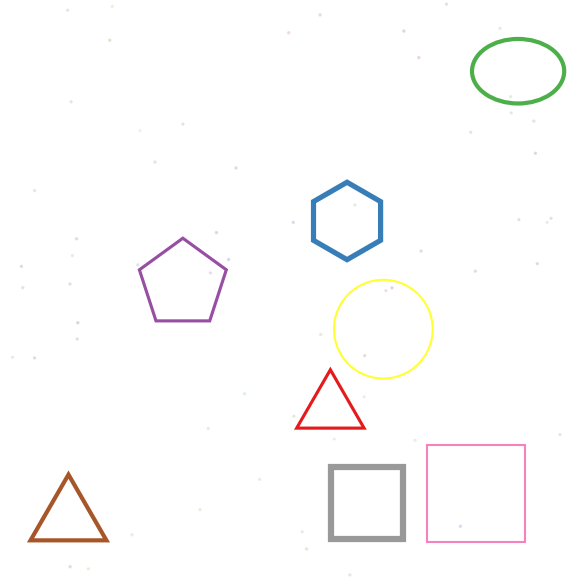[{"shape": "triangle", "thickness": 1.5, "radius": 0.34, "center": [0.572, 0.291]}, {"shape": "hexagon", "thickness": 2.5, "radius": 0.34, "center": [0.601, 0.617]}, {"shape": "oval", "thickness": 2, "radius": 0.4, "center": [0.897, 0.876]}, {"shape": "pentagon", "thickness": 1.5, "radius": 0.4, "center": [0.317, 0.508]}, {"shape": "circle", "thickness": 1, "radius": 0.43, "center": [0.664, 0.429]}, {"shape": "triangle", "thickness": 2, "radius": 0.38, "center": [0.119, 0.101]}, {"shape": "square", "thickness": 1, "radius": 0.42, "center": [0.824, 0.145]}, {"shape": "square", "thickness": 3, "radius": 0.31, "center": [0.636, 0.128]}]